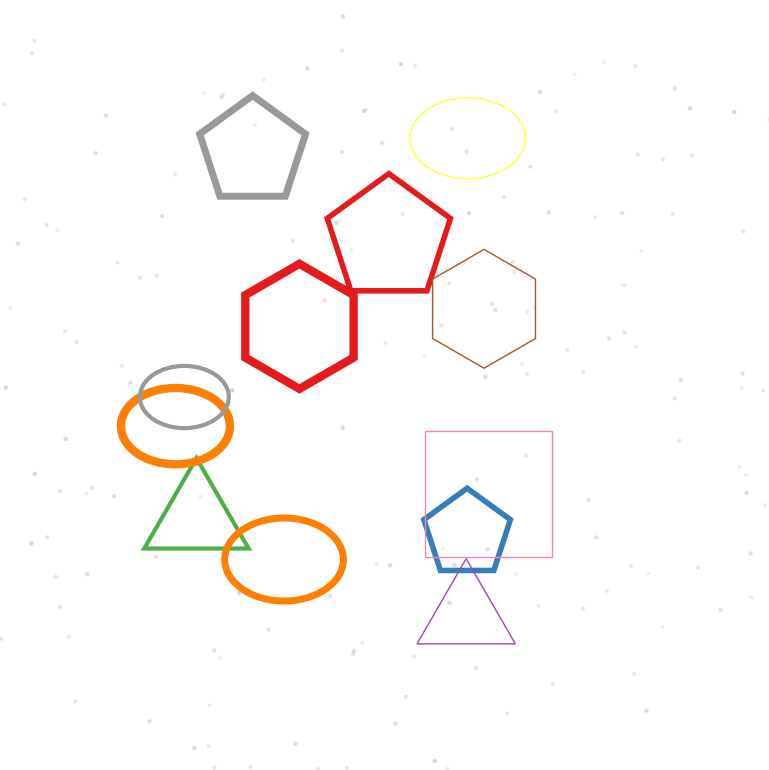[{"shape": "pentagon", "thickness": 2, "radius": 0.42, "center": [0.505, 0.69]}, {"shape": "hexagon", "thickness": 3, "radius": 0.41, "center": [0.389, 0.576]}, {"shape": "pentagon", "thickness": 2, "radius": 0.3, "center": [0.607, 0.307]}, {"shape": "triangle", "thickness": 1.5, "radius": 0.39, "center": [0.255, 0.327]}, {"shape": "triangle", "thickness": 0.5, "radius": 0.37, "center": [0.605, 0.201]}, {"shape": "oval", "thickness": 3, "radius": 0.35, "center": [0.228, 0.447]}, {"shape": "oval", "thickness": 2.5, "radius": 0.39, "center": [0.369, 0.273]}, {"shape": "oval", "thickness": 0.5, "radius": 0.38, "center": [0.607, 0.82]}, {"shape": "hexagon", "thickness": 0.5, "radius": 0.39, "center": [0.629, 0.599]}, {"shape": "square", "thickness": 0.5, "radius": 0.41, "center": [0.634, 0.358]}, {"shape": "pentagon", "thickness": 2.5, "radius": 0.36, "center": [0.328, 0.804]}, {"shape": "oval", "thickness": 1.5, "radius": 0.29, "center": [0.239, 0.484]}]